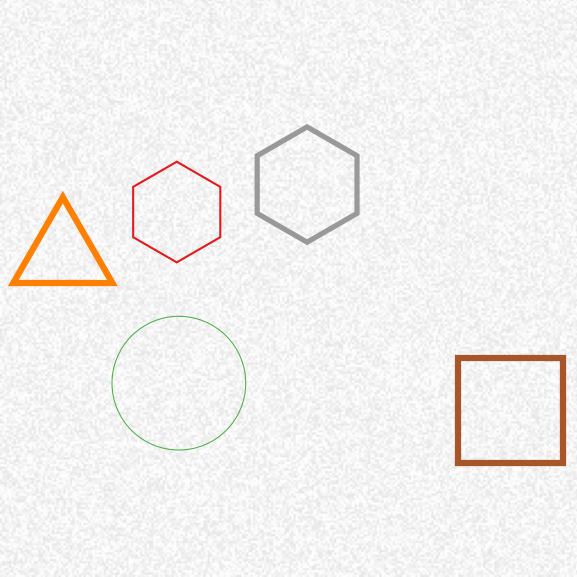[{"shape": "hexagon", "thickness": 1, "radius": 0.44, "center": [0.306, 0.632]}, {"shape": "circle", "thickness": 0.5, "radius": 0.58, "center": [0.31, 0.336]}, {"shape": "triangle", "thickness": 3, "radius": 0.5, "center": [0.109, 0.559]}, {"shape": "square", "thickness": 3, "radius": 0.46, "center": [0.884, 0.288]}, {"shape": "hexagon", "thickness": 2.5, "radius": 0.5, "center": [0.532, 0.68]}]